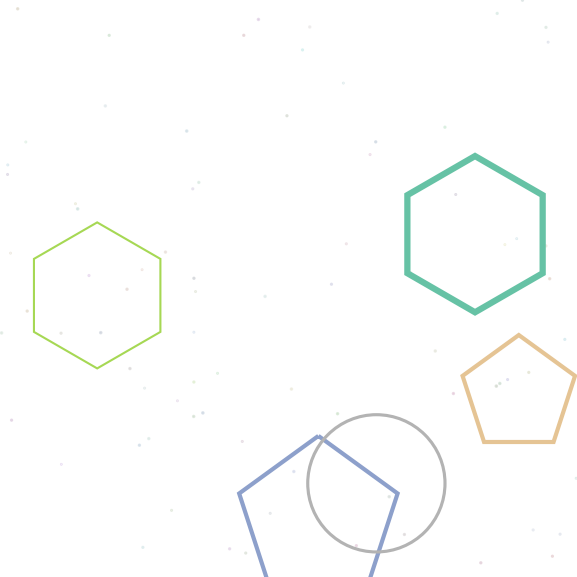[{"shape": "hexagon", "thickness": 3, "radius": 0.68, "center": [0.823, 0.594]}, {"shape": "pentagon", "thickness": 2, "radius": 0.72, "center": [0.551, 0.1]}, {"shape": "hexagon", "thickness": 1, "radius": 0.63, "center": [0.168, 0.488]}, {"shape": "pentagon", "thickness": 2, "radius": 0.51, "center": [0.898, 0.317]}, {"shape": "circle", "thickness": 1.5, "radius": 0.59, "center": [0.652, 0.162]}]